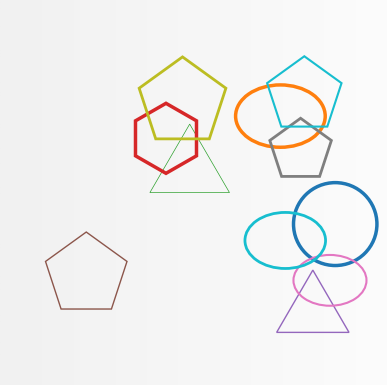[{"shape": "circle", "thickness": 2.5, "radius": 0.54, "center": [0.865, 0.418]}, {"shape": "oval", "thickness": 2.5, "radius": 0.58, "center": [0.724, 0.698]}, {"shape": "triangle", "thickness": 0.5, "radius": 0.59, "center": [0.49, 0.559]}, {"shape": "hexagon", "thickness": 2.5, "radius": 0.45, "center": [0.428, 0.641]}, {"shape": "triangle", "thickness": 1, "radius": 0.54, "center": [0.807, 0.191]}, {"shape": "pentagon", "thickness": 1, "radius": 0.55, "center": [0.223, 0.287]}, {"shape": "oval", "thickness": 1.5, "radius": 0.47, "center": [0.852, 0.272]}, {"shape": "pentagon", "thickness": 2, "radius": 0.42, "center": [0.776, 0.609]}, {"shape": "pentagon", "thickness": 2, "radius": 0.59, "center": [0.471, 0.735]}, {"shape": "oval", "thickness": 2, "radius": 0.52, "center": [0.736, 0.375]}, {"shape": "pentagon", "thickness": 1.5, "radius": 0.5, "center": [0.785, 0.753]}]